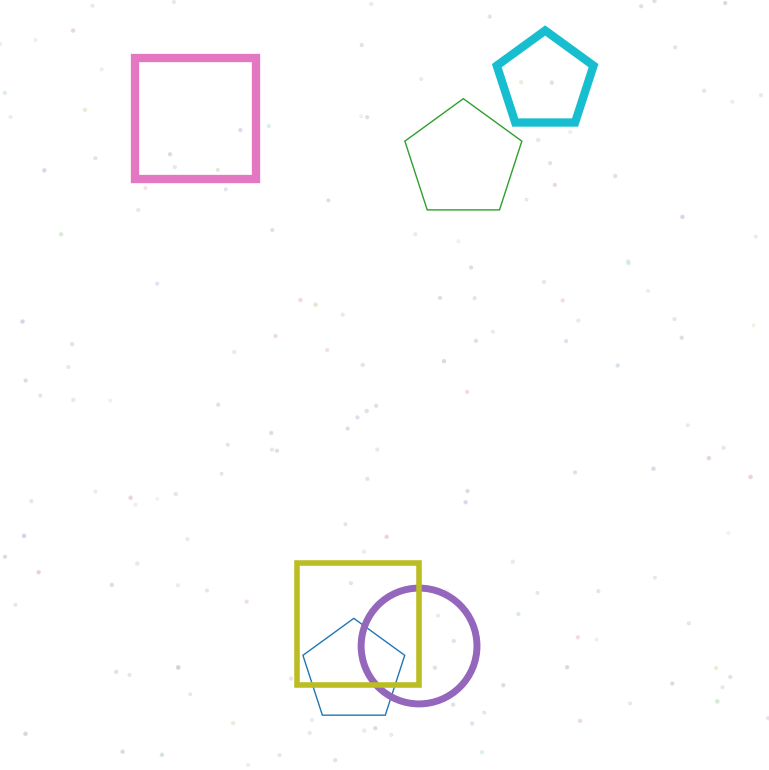[{"shape": "pentagon", "thickness": 0.5, "radius": 0.35, "center": [0.46, 0.127]}, {"shape": "pentagon", "thickness": 0.5, "radius": 0.4, "center": [0.602, 0.792]}, {"shape": "circle", "thickness": 2.5, "radius": 0.38, "center": [0.544, 0.161]}, {"shape": "square", "thickness": 3, "radius": 0.39, "center": [0.254, 0.846]}, {"shape": "square", "thickness": 2, "radius": 0.39, "center": [0.465, 0.19]}, {"shape": "pentagon", "thickness": 3, "radius": 0.33, "center": [0.708, 0.894]}]